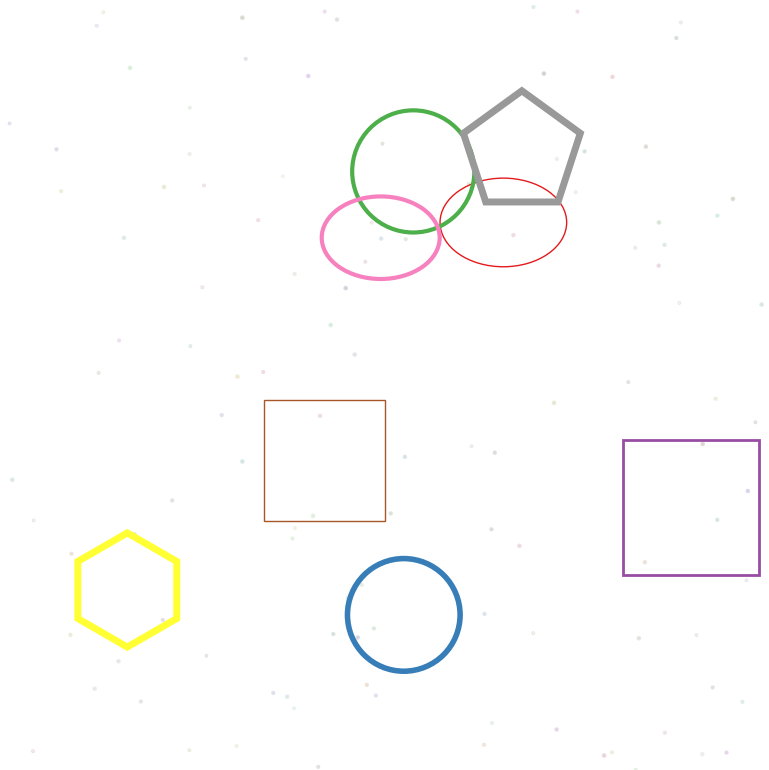[{"shape": "oval", "thickness": 0.5, "radius": 0.41, "center": [0.654, 0.711]}, {"shape": "circle", "thickness": 2, "radius": 0.37, "center": [0.524, 0.201]}, {"shape": "circle", "thickness": 1.5, "radius": 0.4, "center": [0.537, 0.777]}, {"shape": "square", "thickness": 1, "radius": 0.44, "center": [0.897, 0.341]}, {"shape": "hexagon", "thickness": 2.5, "radius": 0.37, "center": [0.165, 0.234]}, {"shape": "square", "thickness": 0.5, "radius": 0.39, "center": [0.421, 0.402]}, {"shape": "oval", "thickness": 1.5, "radius": 0.38, "center": [0.494, 0.691]}, {"shape": "pentagon", "thickness": 2.5, "radius": 0.4, "center": [0.678, 0.802]}]